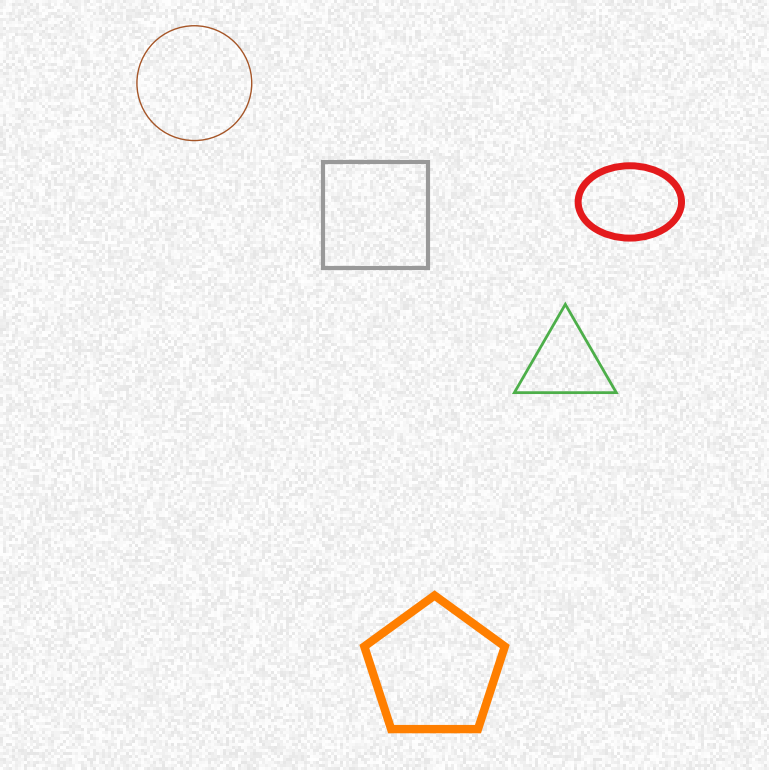[{"shape": "oval", "thickness": 2.5, "radius": 0.34, "center": [0.818, 0.738]}, {"shape": "triangle", "thickness": 1, "radius": 0.38, "center": [0.734, 0.528]}, {"shape": "pentagon", "thickness": 3, "radius": 0.48, "center": [0.564, 0.131]}, {"shape": "circle", "thickness": 0.5, "radius": 0.37, "center": [0.252, 0.892]}, {"shape": "square", "thickness": 1.5, "radius": 0.34, "center": [0.487, 0.721]}]